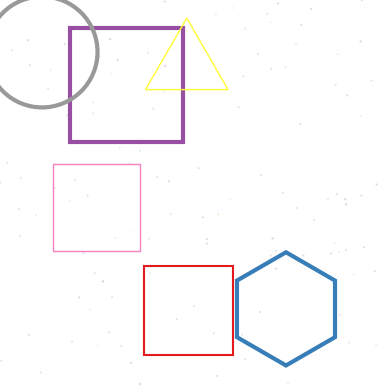[{"shape": "square", "thickness": 1.5, "radius": 0.58, "center": [0.49, 0.194]}, {"shape": "hexagon", "thickness": 3, "radius": 0.74, "center": [0.743, 0.198]}, {"shape": "square", "thickness": 3, "radius": 0.74, "center": [0.329, 0.779]}, {"shape": "triangle", "thickness": 1, "radius": 0.62, "center": [0.485, 0.829]}, {"shape": "square", "thickness": 1, "radius": 0.56, "center": [0.251, 0.46]}, {"shape": "circle", "thickness": 3, "radius": 0.72, "center": [0.109, 0.865]}]